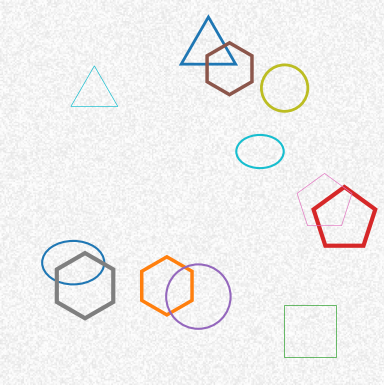[{"shape": "oval", "thickness": 1.5, "radius": 0.4, "center": [0.19, 0.318]}, {"shape": "triangle", "thickness": 2, "radius": 0.41, "center": [0.541, 0.874]}, {"shape": "hexagon", "thickness": 2.5, "radius": 0.38, "center": [0.433, 0.258]}, {"shape": "square", "thickness": 0.5, "radius": 0.34, "center": [0.806, 0.14]}, {"shape": "pentagon", "thickness": 3, "radius": 0.42, "center": [0.895, 0.43]}, {"shape": "circle", "thickness": 1.5, "radius": 0.42, "center": [0.515, 0.23]}, {"shape": "hexagon", "thickness": 2.5, "radius": 0.34, "center": [0.596, 0.821]}, {"shape": "pentagon", "thickness": 0.5, "radius": 0.38, "center": [0.843, 0.474]}, {"shape": "hexagon", "thickness": 3, "radius": 0.42, "center": [0.221, 0.258]}, {"shape": "circle", "thickness": 2, "radius": 0.3, "center": [0.739, 0.771]}, {"shape": "triangle", "thickness": 0.5, "radius": 0.35, "center": [0.245, 0.759]}, {"shape": "oval", "thickness": 1.5, "radius": 0.31, "center": [0.675, 0.606]}]